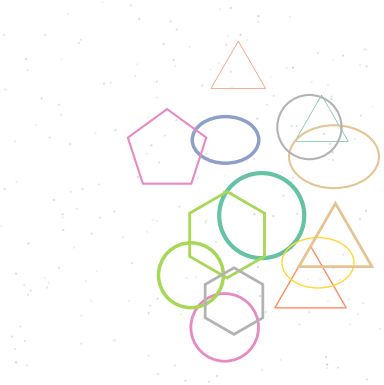[{"shape": "circle", "thickness": 3, "radius": 0.55, "center": [0.68, 0.44]}, {"shape": "triangle", "thickness": 0.5, "radius": 0.4, "center": [0.835, 0.673]}, {"shape": "triangle", "thickness": 1, "radius": 0.54, "center": [0.807, 0.254]}, {"shape": "triangle", "thickness": 0.5, "radius": 0.41, "center": [0.619, 0.811]}, {"shape": "oval", "thickness": 2.5, "radius": 0.43, "center": [0.586, 0.637]}, {"shape": "pentagon", "thickness": 1.5, "radius": 0.54, "center": [0.434, 0.61]}, {"shape": "circle", "thickness": 2, "radius": 0.44, "center": [0.584, 0.15]}, {"shape": "hexagon", "thickness": 2, "radius": 0.56, "center": [0.59, 0.39]}, {"shape": "circle", "thickness": 2.5, "radius": 0.42, "center": [0.496, 0.285]}, {"shape": "oval", "thickness": 1, "radius": 0.47, "center": [0.826, 0.318]}, {"shape": "triangle", "thickness": 2, "radius": 0.55, "center": [0.871, 0.362]}, {"shape": "oval", "thickness": 1.5, "radius": 0.58, "center": [0.868, 0.593]}, {"shape": "circle", "thickness": 1.5, "radius": 0.42, "center": [0.804, 0.67]}, {"shape": "hexagon", "thickness": 2, "radius": 0.43, "center": [0.608, 0.218]}]